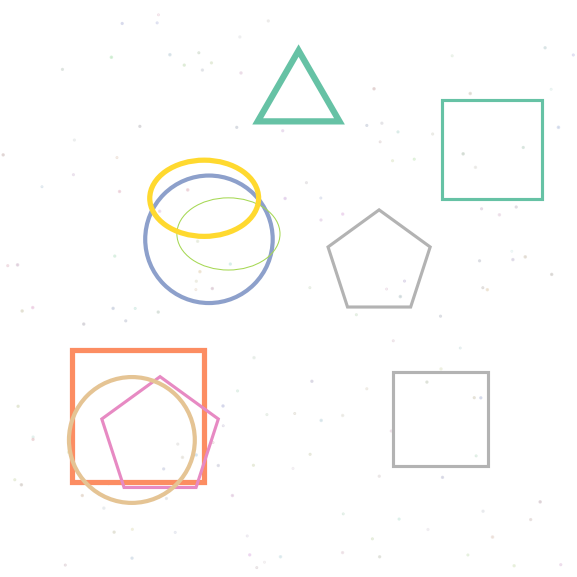[{"shape": "square", "thickness": 1.5, "radius": 0.43, "center": [0.852, 0.74]}, {"shape": "triangle", "thickness": 3, "radius": 0.41, "center": [0.517, 0.83]}, {"shape": "square", "thickness": 2.5, "radius": 0.57, "center": [0.238, 0.278]}, {"shape": "circle", "thickness": 2, "radius": 0.55, "center": [0.362, 0.585]}, {"shape": "pentagon", "thickness": 1.5, "radius": 0.53, "center": [0.277, 0.241]}, {"shape": "oval", "thickness": 0.5, "radius": 0.45, "center": [0.396, 0.594]}, {"shape": "oval", "thickness": 2.5, "radius": 0.47, "center": [0.354, 0.656]}, {"shape": "circle", "thickness": 2, "radius": 0.54, "center": [0.228, 0.237]}, {"shape": "pentagon", "thickness": 1.5, "radius": 0.46, "center": [0.656, 0.543]}, {"shape": "square", "thickness": 1.5, "radius": 0.41, "center": [0.763, 0.274]}]